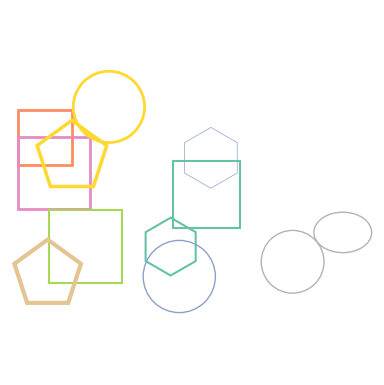[{"shape": "square", "thickness": 1.5, "radius": 0.44, "center": [0.536, 0.495]}, {"shape": "hexagon", "thickness": 1.5, "radius": 0.38, "center": [0.443, 0.359]}, {"shape": "square", "thickness": 2, "radius": 0.35, "center": [0.117, 0.643]}, {"shape": "hexagon", "thickness": 0.5, "radius": 0.39, "center": [0.548, 0.59]}, {"shape": "circle", "thickness": 1, "radius": 0.47, "center": [0.466, 0.282]}, {"shape": "square", "thickness": 2, "radius": 0.47, "center": [0.141, 0.55]}, {"shape": "square", "thickness": 1.5, "radius": 0.47, "center": [0.222, 0.36]}, {"shape": "pentagon", "thickness": 2.5, "radius": 0.48, "center": [0.187, 0.593]}, {"shape": "circle", "thickness": 2, "radius": 0.46, "center": [0.283, 0.722]}, {"shape": "pentagon", "thickness": 3, "radius": 0.45, "center": [0.124, 0.287]}, {"shape": "oval", "thickness": 1, "radius": 0.38, "center": [0.89, 0.396]}, {"shape": "circle", "thickness": 1, "radius": 0.41, "center": [0.76, 0.32]}]